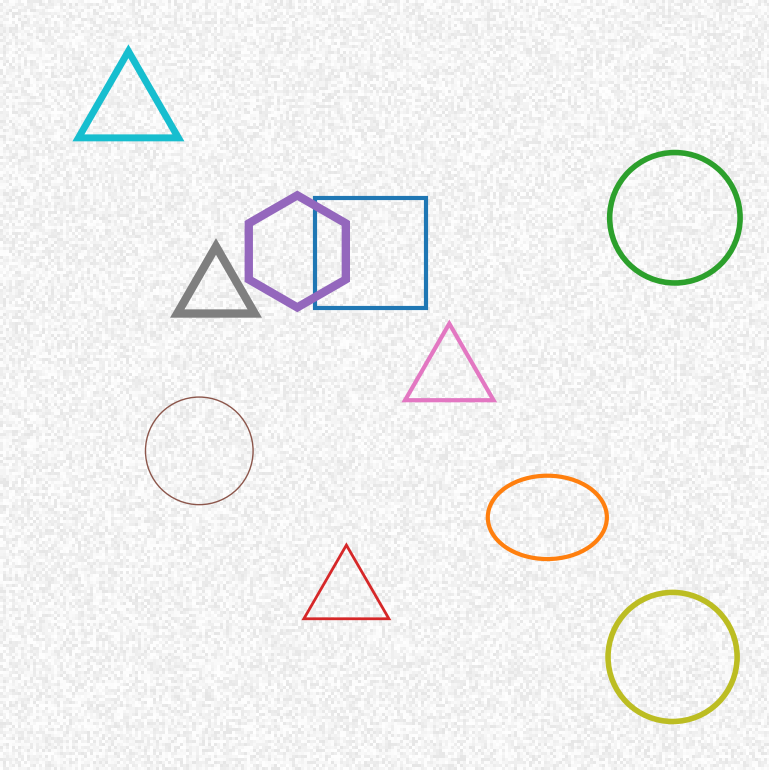[{"shape": "square", "thickness": 1.5, "radius": 0.36, "center": [0.481, 0.671]}, {"shape": "oval", "thickness": 1.5, "radius": 0.39, "center": [0.711, 0.328]}, {"shape": "circle", "thickness": 2, "radius": 0.42, "center": [0.876, 0.717]}, {"shape": "triangle", "thickness": 1, "radius": 0.32, "center": [0.45, 0.228]}, {"shape": "hexagon", "thickness": 3, "radius": 0.36, "center": [0.386, 0.674]}, {"shape": "circle", "thickness": 0.5, "radius": 0.35, "center": [0.259, 0.414]}, {"shape": "triangle", "thickness": 1.5, "radius": 0.33, "center": [0.584, 0.513]}, {"shape": "triangle", "thickness": 3, "radius": 0.29, "center": [0.281, 0.622]}, {"shape": "circle", "thickness": 2, "radius": 0.42, "center": [0.873, 0.147]}, {"shape": "triangle", "thickness": 2.5, "radius": 0.37, "center": [0.167, 0.858]}]